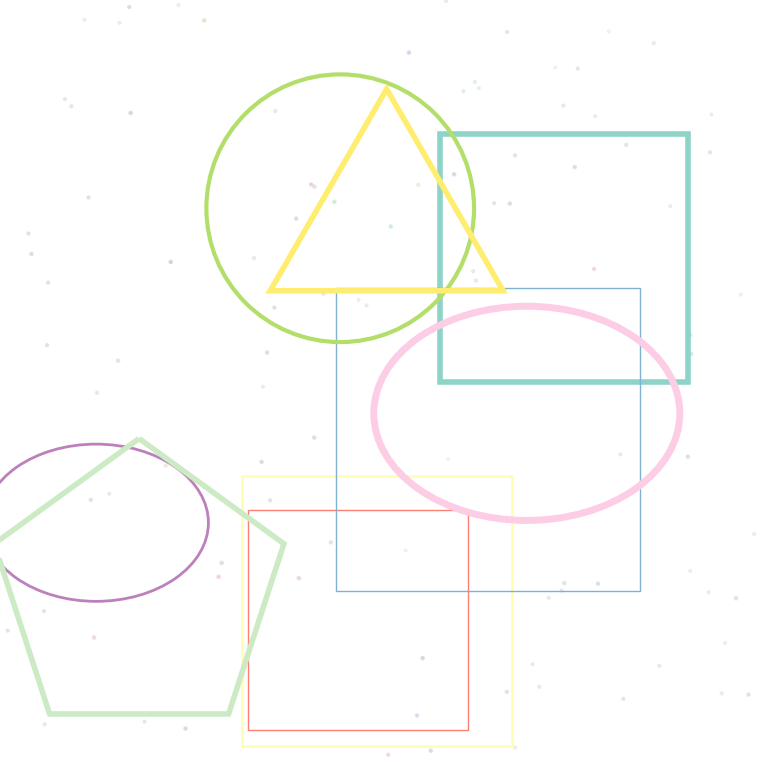[{"shape": "square", "thickness": 2, "radius": 0.8, "center": [0.732, 0.665]}, {"shape": "square", "thickness": 1, "radius": 0.88, "center": [0.489, 0.206]}, {"shape": "square", "thickness": 0.5, "radius": 0.71, "center": [0.465, 0.195]}, {"shape": "square", "thickness": 0.5, "radius": 0.98, "center": [0.634, 0.43]}, {"shape": "circle", "thickness": 1.5, "radius": 0.87, "center": [0.442, 0.73]}, {"shape": "oval", "thickness": 2.5, "radius": 0.99, "center": [0.684, 0.463]}, {"shape": "oval", "thickness": 1, "radius": 0.73, "center": [0.125, 0.321]}, {"shape": "pentagon", "thickness": 2, "radius": 0.99, "center": [0.181, 0.233]}, {"shape": "triangle", "thickness": 2, "radius": 0.87, "center": [0.502, 0.71]}]